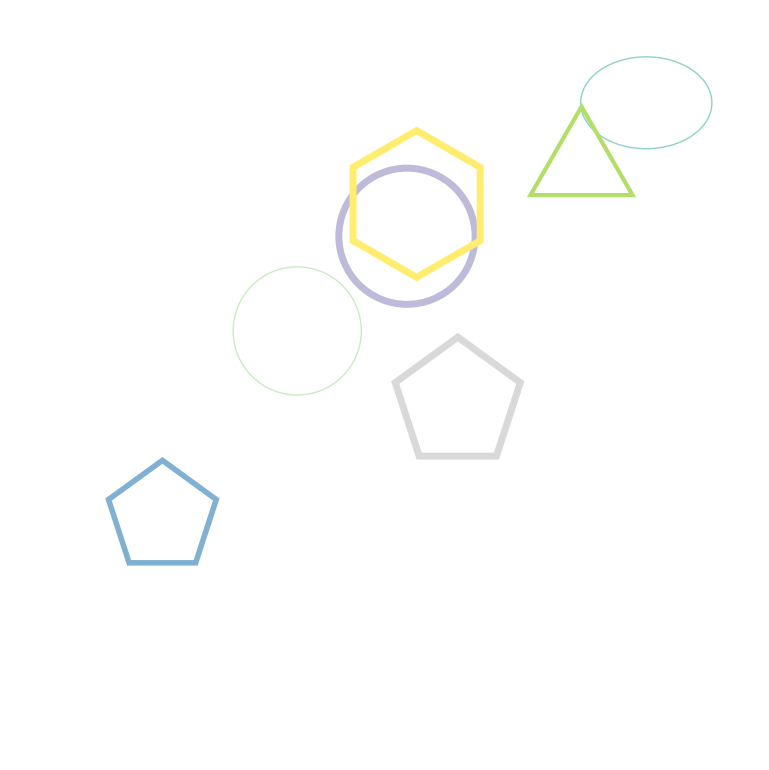[{"shape": "oval", "thickness": 0.5, "radius": 0.43, "center": [0.839, 0.867]}, {"shape": "circle", "thickness": 2.5, "radius": 0.44, "center": [0.528, 0.693]}, {"shape": "pentagon", "thickness": 2, "radius": 0.37, "center": [0.211, 0.329]}, {"shape": "triangle", "thickness": 1.5, "radius": 0.38, "center": [0.755, 0.785]}, {"shape": "pentagon", "thickness": 2.5, "radius": 0.43, "center": [0.595, 0.477]}, {"shape": "circle", "thickness": 0.5, "radius": 0.42, "center": [0.386, 0.57]}, {"shape": "hexagon", "thickness": 2.5, "radius": 0.48, "center": [0.541, 0.735]}]